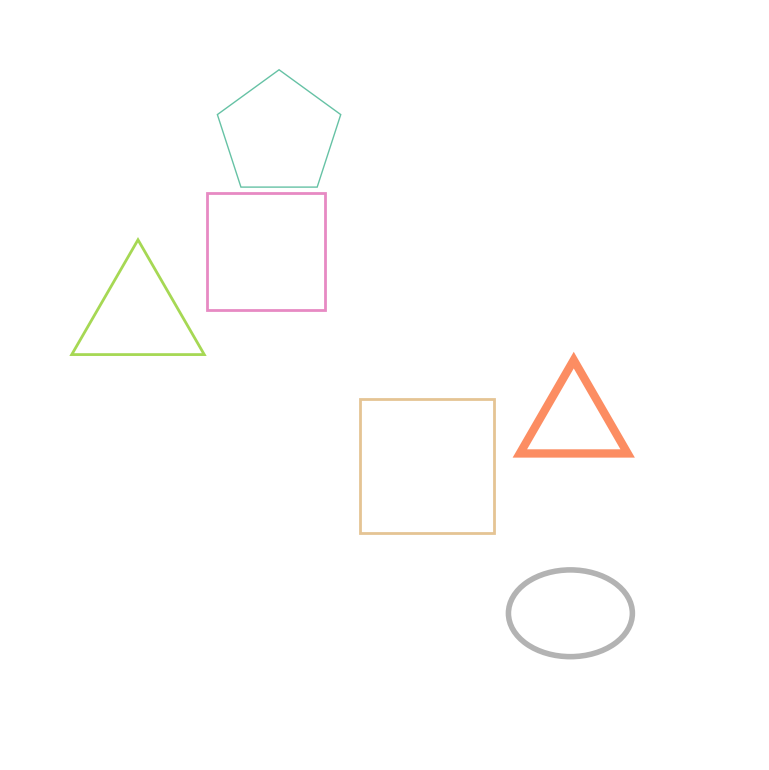[{"shape": "pentagon", "thickness": 0.5, "radius": 0.42, "center": [0.362, 0.825]}, {"shape": "triangle", "thickness": 3, "radius": 0.4, "center": [0.745, 0.452]}, {"shape": "square", "thickness": 1, "radius": 0.38, "center": [0.346, 0.673]}, {"shape": "triangle", "thickness": 1, "radius": 0.5, "center": [0.179, 0.589]}, {"shape": "square", "thickness": 1, "radius": 0.43, "center": [0.554, 0.394]}, {"shape": "oval", "thickness": 2, "radius": 0.4, "center": [0.741, 0.204]}]